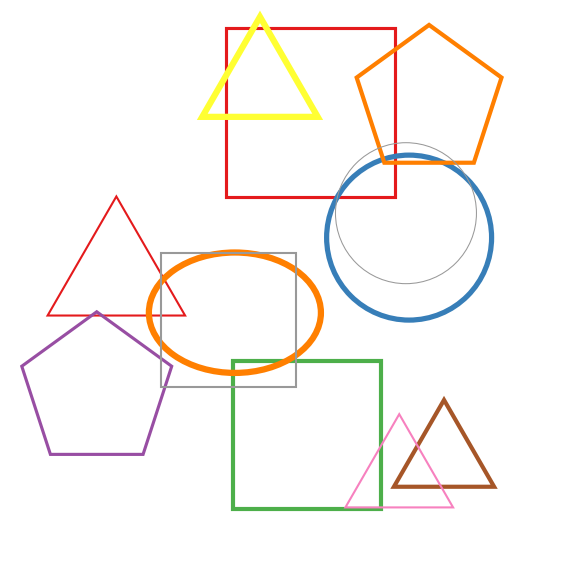[{"shape": "square", "thickness": 1.5, "radius": 0.73, "center": [0.537, 0.804]}, {"shape": "triangle", "thickness": 1, "radius": 0.69, "center": [0.201, 0.521]}, {"shape": "circle", "thickness": 2.5, "radius": 0.71, "center": [0.708, 0.588]}, {"shape": "square", "thickness": 2, "radius": 0.64, "center": [0.532, 0.246]}, {"shape": "pentagon", "thickness": 1.5, "radius": 0.68, "center": [0.168, 0.323]}, {"shape": "pentagon", "thickness": 2, "radius": 0.66, "center": [0.743, 0.824]}, {"shape": "oval", "thickness": 3, "radius": 0.74, "center": [0.407, 0.458]}, {"shape": "triangle", "thickness": 3, "radius": 0.58, "center": [0.45, 0.855]}, {"shape": "triangle", "thickness": 2, "radius": 0.5, "center": [0.769, 0.206]}, {"shape": "triangle", "thickness": 1, "radius": 0.54, "center": [0.691, 0.174]}, {"shape": "square", "thickness": 1, "radius": 0.58, "center": [0.396, 0.445]}, {"shape": "circle", "thickness": 0.5, "radius": 0.61, "center": [0.703, 0.63]}]